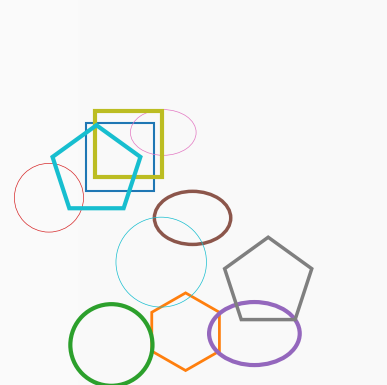[{"shape": "square", "thickness": 1.5, "radius": 0.44, "center": [0.309, 0.592]}, {"shape": "hexagon", "thickness": 2, "radius": 0.5, "center": [0.479, 0.138]}, {"shape": "circle", "thickness": 3, "radius": 0.53, "center": [0.288, 0.104]}, {"shape": "circle", "thickness": 0.5, "radius": 0.45, "center": [0.126, 0.486]}, {"shape": "oval", "thickness": 3, "radius": 0.58, "center": [0.657, 0.134]}, {"shape": "oval", "thickness": 2.5, "radius": 0.49, "center": [0.497, 0.434]}, {"shape": "oval", "thickness": 0.5, "radius": 0.42, "center": [0.421, 0.656]}, {"shape": "pentagon", "thickness": 2.5, "radius": 0.59, "center": [0.692, 0.266]}, {"shape": "square", "thickness": 3, "radius": 0.43, "center": [0.332, 0.626]}, {"shape": "pentagon", "thickness": 3, "radius": 0.6, "center": [0.249, 0.556]}, {"shape": "circle", "thickness": 0.5, "radius": 0.58, "center": [0.416, 0.319]}]